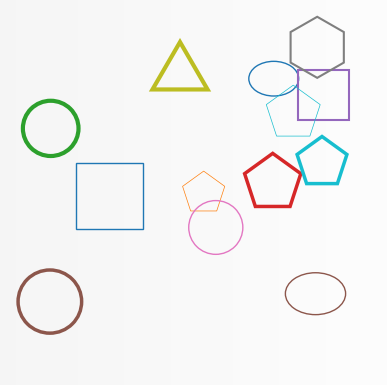[{"shape": "oval", "thickness": 1, "radius": 0.32, "center": [0.706, 0.796]}, {"shape": "square", "thickness": 1, "radius": 0.43, "center": [0.282, 0.491]}, {"shape": "pentagon", "thickness": 0.5, "radius": 0.29, "center": [0.526, 0.498]}, {"shape": "circle", "thickness": 3, "radius": 0.36, "center": [0.131, 0.667]}, {"shape": "pentagon", "thickness": 2.5, "radius": 0.38, "center": [0.704, 0.525]}, {"shape": "square", "thickness": 1.5, "radius": 0.33, "center": [0.835, 0.754]}, {"shape": "oval", "thickness": 1, "radius": 0.39, "center": [0.814, 0.237]}, {"shape": "circle", "thickness": 2.5, "radius": 0.41, "center": [0.129, 0.217]}, {"shape": "circle", "thickness": 1, "radius": 0.35, "center": [0.557, 0.409]}, {"shape": "hexagon", "thickness": 1.5, "radius": 0.4, "center": [0.819, 0.877]}, {"shape": "triangle", "thickness": 3, "radius": 0.41, "center": [0.465, 0.809]}, {"shape": "pentagon", "thickness": 0.5, "radius": 0.37, "center": [0.757, 0.706]}, {"shape": "pentagon", "thickness": 2.5, "radius": 0.34, "center": [0.831, 0.578]}]